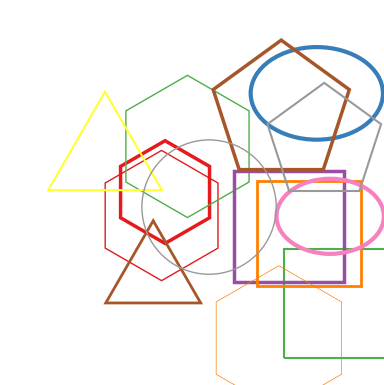[{"shape": "hexagon", "thickness": 1, "radius": 0.85, "center": [0.42, 0.44]}, {"shape": "hexagon", "thickness": 2.5, "radius": 0.67, "center": [0.429, 0.501]}, {"shape": "oval", "thickness": 3, "radius": 0.86, "center": [0.823, 0.757]}, {"shape": "square", "thickness": 1.5, "radius": 0.71, "center": [0.88, 0.211]}, {"shape": "hexagon", "thickness": 1, "radius": 0.92, "center": [0.487, 0.62]}, {"shape": "square", "thickness": 2.5, "radius": 0.72, "center": [0.75, 0.411]}, {"shape": "square", "thickness": 2, "radius": 0.68, "center": [0.802, 0.393]}, {"shape": "hexagon", "thickness": 0.5, "radius": 0.94, "center": [0.724, 0.122]}, {"shape": "triangle", "thickness": 1.5, "radius": 0.85, "center": [0.273, 0.591]}, {"shape": "triangle", "thickness": 2, "radius": 0.71, "center": [0.398, 0.284]}, {"shape": "pentagon", "thickness": 2.5, "radius": 0.93, "center": [0.73, 0.71]}, {"shape": "oval", "thickness": 3, "radius": 0.7, "center": [0.858, 0.438]}, {"shape": "circle", "thickness": 1, "radius": 0.87, "center": [0.543, 0.462]}, {"shape": "pentagon", "thickness": 1.5, "radius": 0.78, "center": [0.842, 0.629]}]